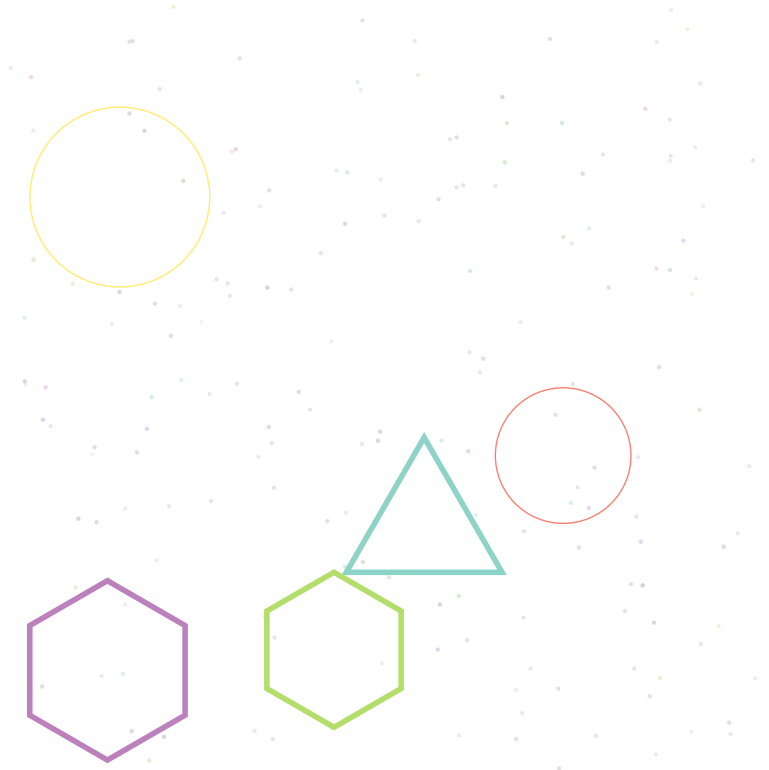[{"shape": "triangle", "thickness": 2, "radius": 0.58, "center": [0.551, 0.315]}, {"shape": "circle", "thickness": 0.5, "radius": 0.44, "center": [0.731, 0.408]}, {"shape": "hexagon", "thickness": 2, "radius": 0.5, "center": [0.434, 0.156]}, {"shape": "hexagon", "thickness": 2, "radius": 0.58, "center": [0.14, 0.129]}, {"shape": "circle", "thickness": 0.5, "radius": 0.58, "center": [0.156, 0.744]}]